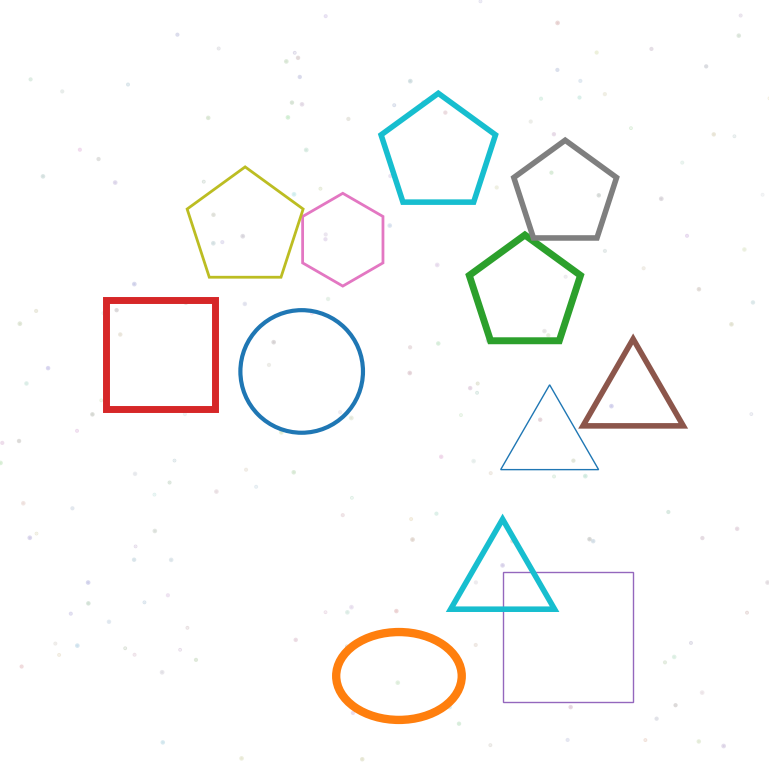[{"shape": "triangle", "thickness": 0.5, "radius": 0.37, "center": [0.714, 0.427]}, {"shape": "circle", "thickness": 1.5, "radius": 0.4, "center": [0.392, 0.518]}, {"shape": "oval", "thickness": 3, "radius": 0.41, "center": [0.518, 0.122]}, {"shape": "pentagon", "thickness": 2.5, "radius": 0.38, "center": [0.682, 0.619]}, {"shape": "square", "thickness": 2.5, "radius": 0.35, "center": [0.209, 0.539]}, {"shape": "square", "thickness": 0.5, "radius": 0.42, "center": [0.738, 0.173]}, {"shape": "triangle", "thickness": 2, "radius": 0.38, "center": [0.822, 0.485]}, {"shape": "hexagon", "thickness": 1, "radius": 0.3, "center": [0.445, 0.689]}, {"shape": "pentagon", "thickness": 2, "radius": 0.35, "center": [0.734, 0.748]}, {"shape": "pentagon", "thickness": 1, "radius": 0.4, "center": [0.318, 0.704]}, {"shape": "pentagon", "thickness": 2, "radius": 0.39, "center": [0.569, 0.801]}, {"shape": "triangle", "thickness": 2, "radius": 0.39, "center": [0.653, 0.248]}]